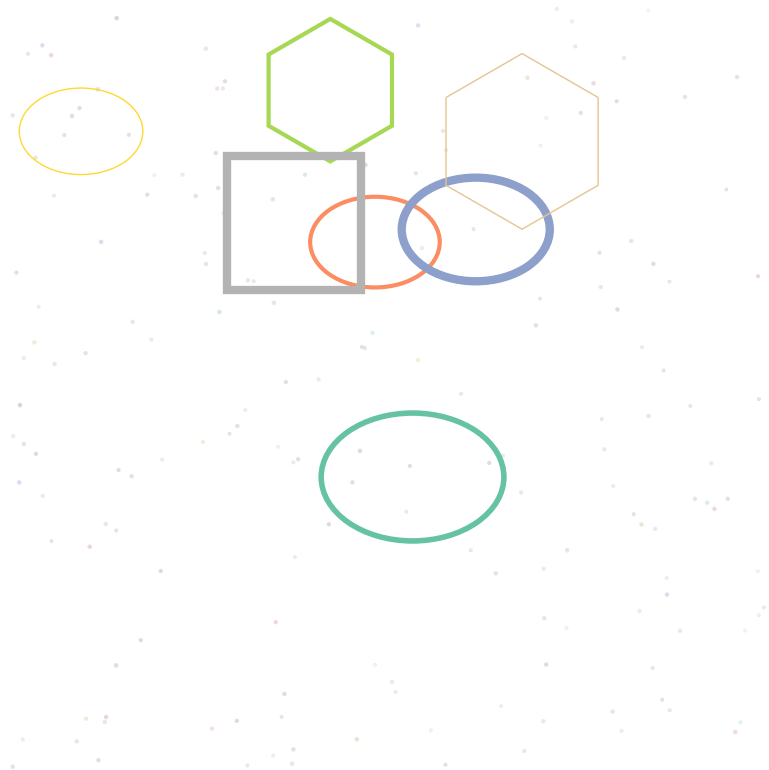[{"shape": "oval", "thickness": 2, "radius": 0.59, "center": [0.536, 0.381]}, {"shape": "oval", "thickness": 1.5, "radius": 0.42, "center": [0.487, 0.686]}, {"shape": "oval", "thickness": 3, "radius": 0.48, "center": [0.618, 0.702]}, {"shape": "hexagon", "thickness": 1.5, "radius": 0.46, "center": [0.429, 0.883]}, {"shape": "oval", "thickness": 0.5, "radius": 0.4, "center": [0.105, 0.829]}, {"shape": "hexagon", "thickness": 0.5, "radius": 0.57, "center": [0.678, 0.816]}, {"shape": "square", "thickness": 3, "radius": 0.44, "center": [0.382, 0.71]}]